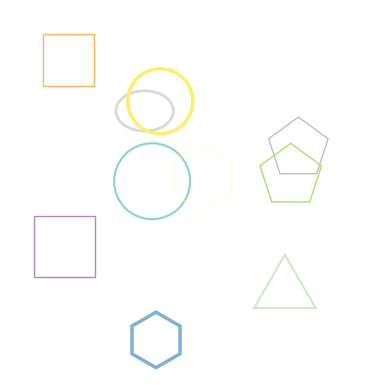[{"shape": "circle", "thickness": 1.5, "radius": 0.49, "center": [0.395, 0.529]}, {"shape": "hexagon", "thickness": 0.5, "radius": 0.43, "center": [0.525, 0.539]}, {"shape": "pentagon", "thickness": 1, "radius": 0.41, "center": [0.775, 0.615]}, {"shape": "hexagon", "thickness": 2.5, "radius": 0.36, "center": [0.405, 0.117]}, {"shape": "square", "thickness": 1, "radius": 0.33, "center": [0.177, 0.844]}, {"shape": "pentagon", "thickness": 1, "radius": 0.42, "center": [0.755, 0.544]}, {"shape": "oval", "thickness": 2, "radius": 0.37, "center": [0.376, 0.712]}, {"shape": "square", "thickness": 1, "radius": 0.4, "center": [0.168, 0.36]}, {"shape": "triangle", "thickness": 1.5, "radius": 0.46, "center": [0.74, 0.246]}, {"shape": "circle", "thickness": 2.5, "radius": 0.42, "center": [0.416, 0.737]}]